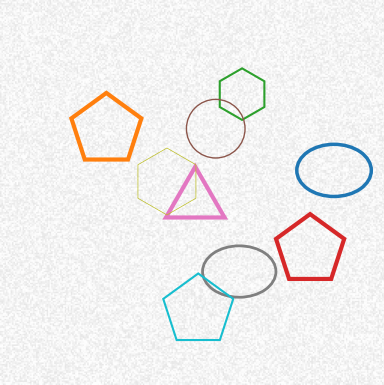[{"shape": "oval", "thickness": 2.5, "radius": 0.48, "center": [0.868, 0.557]}, {"shape": "pentagon", "thickness": 3, "radius": 0.48, "center": [0.276, 0.663]}, {"shape": "hexagon", "thickness": 1.5, "radius": 0.33, "center": [0.629, 0.756]}, {"shape": "pentagon", "thickness": 3, "radius": 0.47, "center": [0.805, 0.351]}, {"shape": "circle", "thickness": 1, "radius": 0.38, "center": [0.56, 0.666]}, {"shape": "triangle", "thickness": 3, "radius": 0.44, "center": [0.507, 0.479]}, {"shape": "oval", "thickness": 2, "radius": 0.48, "center": [0.621, 0.295]}, {"shape": "hexagon", "thickness": 0.5, "radius": 0.43, "center": [0.434, 0.529]}, {"shape": "pentagon", "thickness": 1.5, "radius": 0.48, "center": [0.515, 0.194]}]